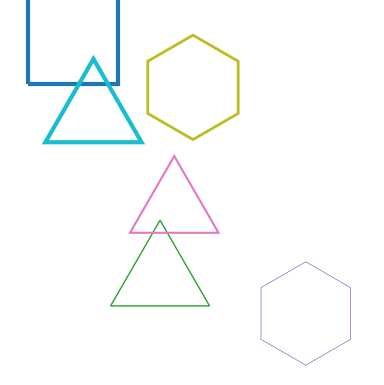[{"shape": "square", "thickness": 3, "radius": 0.58, "center": [0.19, 0.899]}, {"shape": "triangle", "thickness": 1, "radius": 0.74, "center": [0.416, 0.28]}, {"shape": "hexagon", "thickness": 0.5, "radius": 0.67, "center": [0.794, 0.186]}, {"shape": "triangle", "thickness": 1.5, "radius": 0.66, "center": [0.453, 0.462]}, {"shape": "hexagon", "thickness": 2, "radius": 0.68, "center": [0.501, 0.773]}, {"shape": "triangle", "thickness": 3, "radius": 0.72, "center": [0.243, 0.703]}]